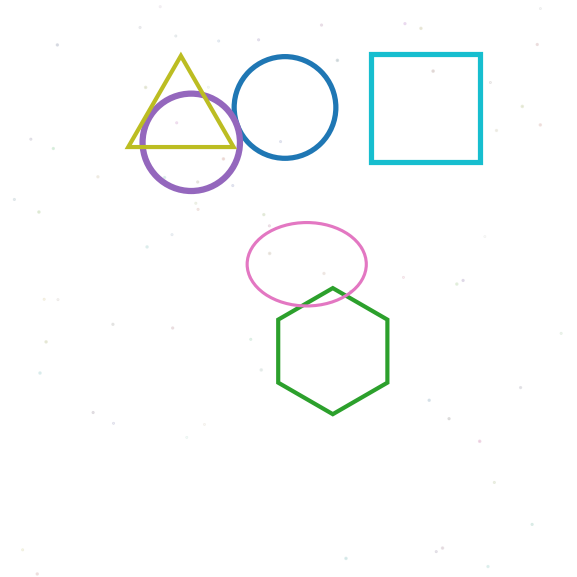[{"shape": "circle", "thickness": 2.5, "radius": 0.44, "center": [0.494, 0.813]}, {"shape": "hexagon", "thickness": 2, "radius": 0.55, "center": [0.576, 0.391]}, {"shape": "circle", "thickness": 3, "radius": 0.42, "center": [0.331, 0.753]}, {"shape": "oval", "thickness": 1.5, "radius": 0.52, "center": [0.531, 0.542]}, {"shape": "triangle", "thickness": 2, "radius": 0.53, "center": [0.313, 0.797]}, {"shape": "square", "thickness": 2.5, "radius": 0.47, "center": [0.737, 0.812]}]